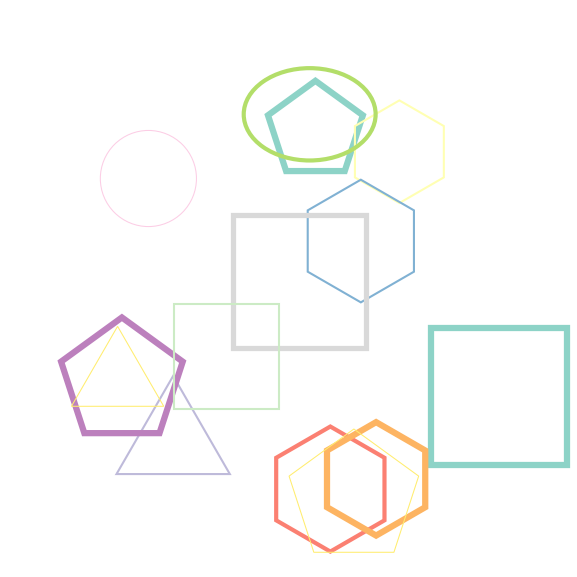[{"shape": "pentagon", "thickness": 3, "radius": 0.43, "center": [0.546, 0.773]}, {"shape": "square", "thickness": 3, "radius": 0.59, "center": [0.864, 0.312]}, {"shape": "hexagon", "thickness": 1, "radius": 0.44, "center": [0.692, 0.736]}, {"shape": "triangle", "thickness": 1, "radius": 0.57, "center": [0.3, 0.235]}, {"shape": "hexagon", "thickness": 2, "radius": 0.54, "center": [0.572, 0.152]}, {"shape": "hexagon", "thickness": 1, "radius": 0.53, "center": [0.625, 0.582]}, {"shape": "hexagon", "thickness": 3, "radius": 0.49, "center": [0.651, 0.17]}, {"shape": "oval", "thickness": 2, "radius": 0.57, "center": [0.536, 0.801]}, {"shape": "circle", "thickness": 0.5, "radius": 0.42, "center": [0.257, 0.69]}, {"shape": "square", "thickness": 2.5, "radius": 0.58, "center": [0.519, 0.511]}, {"shape": "pentagon", "thickness": 3, "radius": 0.55, "center": [0.211, 0.339]}, {"shape": "square", "thickness": 1, "radius": 0.46, "center": [0.392, 0.382]}, {"shape": "pentagon", "thickness": 0.5, "radius": 0.59, "center": [0.613, 0.138]}, {"shape": "triangle", "thickness": 0.5, "radius": 0.46, "center": [0.204, 0.342]}]